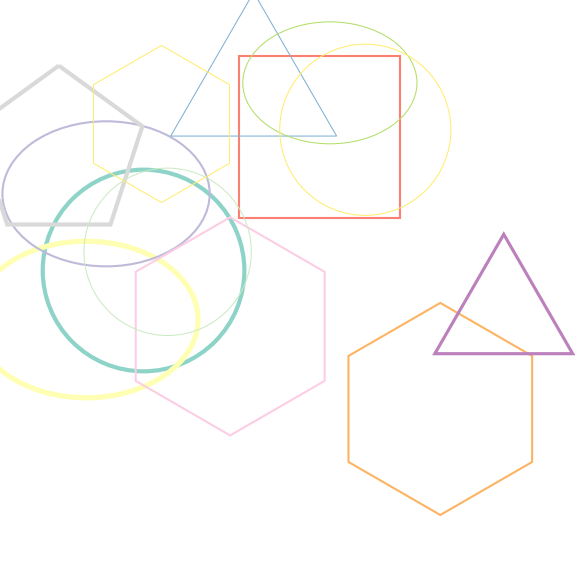[{"shape": "circle", "thickness": 2, "radius": 0.87, "center": [0.249, 0.531]}, {"shape": "oval", "thickness": 2.5, "radius": 0.97, "center": [0.149, 0.446]}, {"shape": "oval", "thickness": 1, "radius": 0.9, "center": [0.184, 0.664]}, {"shape": "square", "thickness": 1, "radius": 0.7, "center": [0.553, 0.763]}, {"shape": "triangle", "thickness": 0.5, "radius": 0.83, "center": [0.439, 0.846]}, {"shape": "hexagon", "thickness": 1, "radius": 0.92, "center": [0.762, 0.291]}, {"shape": "oval", "thickness": 0.5, "radius": 0.75, "center": [0.571, 0.856]}, {"shape": "hexagon", "thickness": 1, "radius": 0.94, "center": [0.399, 0.434]}, {"shape": "pentagon", "thickness": 2, "radius": 0.76, "center": [0.102, 0.733]}, {"shape": "triangle", "thickness": 1.5, "radius": 0.69, "center": [0.872, 0.456]}, {"shape": "circle", "thickness": 0.5, "radius": 0.72, "center": [0.29, 0.563]}, {"shape": "hexagon", "thickness": 0.5, "radius": 0.68, "center": [0.28, 0.784]}, {"shape": "circle", "thickness": 0.5, "radius": 0.74, "center": [0.633, 0.774]}]